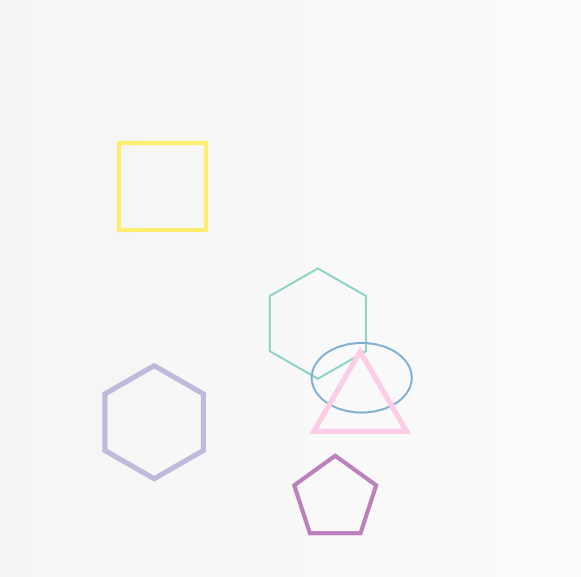[{"shape": "hexagon", "thickness": 1, "radius": 0.48, "center": [0.547, 0.439]}, {"shape": "hexagon", "thickness": 2.5, "radius": 0.49, "center": [0.265, 0.268]}, {"shape": "oval", "thickness": 1, "radius": 0.43, "center": [0.622, 0.345]}, {"shape": "triangle", "thickness": 2.5, "radius": 0.46, "center": [0.62, 0.298]}, {"shape": "pentagon", "thickness": 2, "radius": 0.37, "center": [0.577, 0.136]}, {"shape": "square", "thickness": 2, "radius": 0.37, "center": [0.28, 0.676]}]